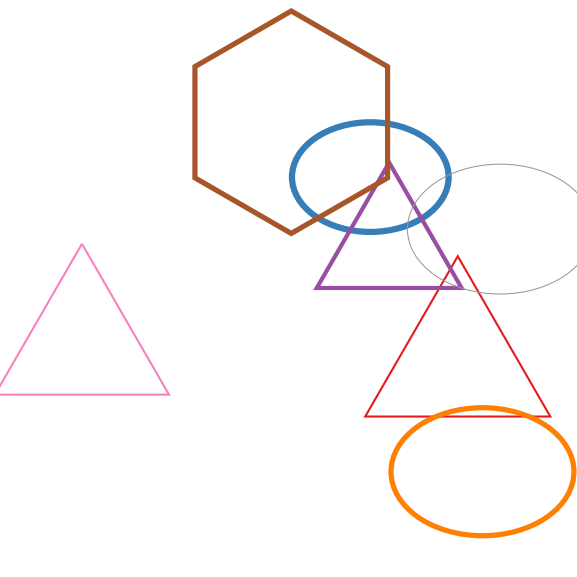[{"shape": "triangle", "thickness": 1, "radius": 0.93, "center": [0.793, 0.37]}, {"shape": "oval", "thickness": 3, "radius": 0.68, "center": [0.641, 0.692]}, {"shape": "triangle", "thickness": 2, "radius": 0.72, "center": [0.674, 0.573]}, {"shape": "oval", "thickness": 2.5, "radius": 0.79, "center": [0.835, 0.182]}, {"shape": "hexagon", "thickness": 2.5, "radius": 0.96, "center": [0.504, 0.787]}, {"shape": "triangle", "thickness": 1, "radius": 0.87, "center": [0.142, 0.403]}, {"shape": "oval", "thickness": 0.5, "radius": 0.8, "center": [0.866, 0.602]}]